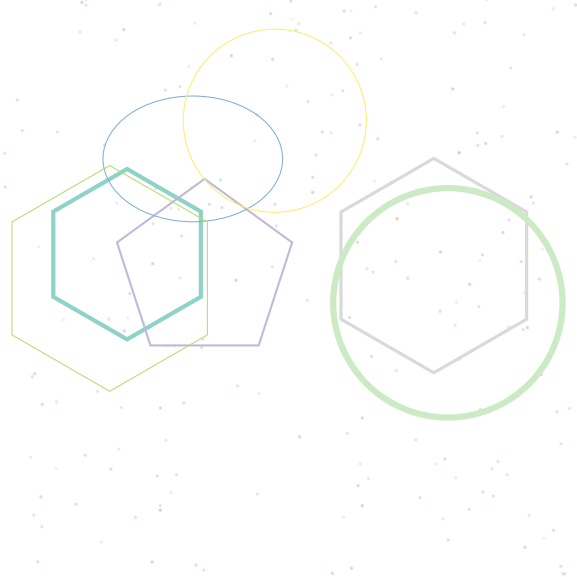[{"shape": "hexagon", "thickness": 2, "radius": 0.74, "center": [0.22, 0.559]}, {"shape": "pentagon", "thickness": 1, "radius": 0.8, "center": [0.354, 0.53]}, {"shape": "oval", "thickness": 0.5, "radius": 0.78, "center": [0.334, 0.724]}, {"shape": "hexagon", "thickness": 0.5, "radius": 0.98, "center": [0.19, 0.517]}, {"shape": "hexagon", "thickness": 1.5, "radius": 0.93, "center": [0.751, 0.539]}, {"shape": "circle", "thickness": 3, "radius": 0.99, "center": [0.776, 0.475]}, {"shape": "circle", "thickness": 0.5, "radius": 0.79, "center": [0.476, 0.79]}]